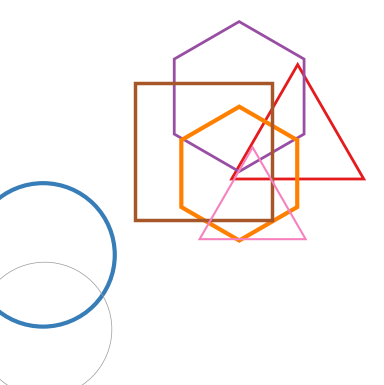[{"shape": "triangle", "thickness": 2, "radius": 0.99, "center": [0.773, 0.634]}, {"shape": "circle", "thickness": 3, "radius": 0.93, "center": [0.112, 0.338]}, {"shape": "hexagon", "thickness": 2, "radius": 0.97, "center": [0.621, 0.749]}, {"shape": "hexagon", "thickness": 3, "radius": 0.87, "center": [0.622, 0.549]}, {"shape": "square", "thickness": 2.5, "radius": 0.89, "center": [0.529, 0.607]}, {"shape": "triangle", "thickness": 1.5, "radius": 0.8, "center": [0.656, 0.458]}, {"shape": "circle", "thickness": 0.5, "radius": 0.87, "center": [0.116, 0.145]}]